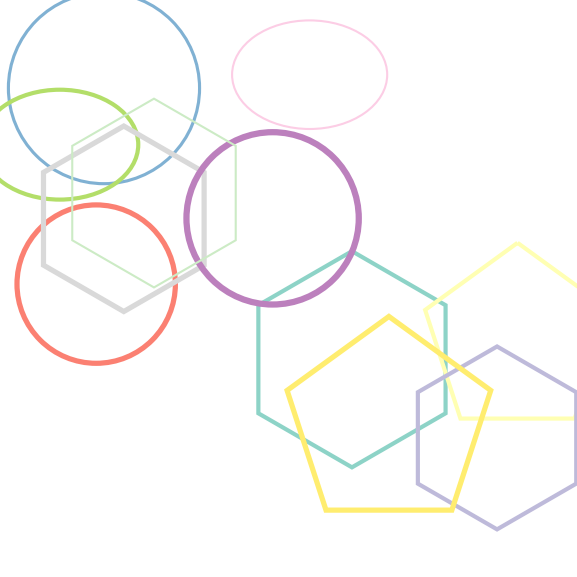[{"shape": "hexagon", "thickness": 2, "radius": 0.94, "center": [0.609, 0.377]}, {"shape": "pentagon", "thickness": 2, "radius": 0.84, "center": [0.896, 0.41]}, {"shape": "hexagon", "thickness": 2, "radius": 0.79, "center": [0.861, 0.241]}, {"shape": "circle", "thickness": 2.5, "radius": 0.69, "center": [0.167, 0.507]}, {"shape": "circle", "thickness": 1.5, "radius": 0.83, "center": [0.18, 0.847]}, {"shape": "oval", "thickness": 2, "radius": 0.68, "center": [0.104, 0.749]}, {"shape": "oval", "thickness": 1, "radius": 0.67, "center": [0.536, 0.87]}, {"shape": "hexagon", "thickness": 2.5, "radius": 0.8, "center": [0.214, 0.62]}, {"shape": "circle", "thickness": 3, "radius": 0.75, "center": [0.472, 0.621]}, {"shape": "hexagon", "thickness": 1, "radius": 0.82, "center": [0.267, 0.665]}, {"shape": "pentagon", "thickness": 2.5, "radius": 0.93, "center": [0.673, 0.266]}]